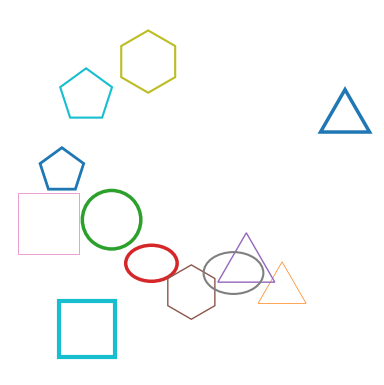[{"shape": "triangle", "thickness": 2.5, "radius": 0.37, "center": [0.896, 0.694]}, {"shape": "pentagon", "thickness": 2, "radius": 0.3, "center": [0.161, 0.557]}, {"shape": "triangle", "thickness": 0.5, "radius": 0.36, "center": [0.733, 0.248]}, {"shape": "circle", "thickness": 2.5, "radius": 0.38, "center": [0.29, 0.429]}, {"shape": "oval", "thickness": 2.5, "radius": 0.33, "center": [0.393, 0.316]}, {"shape": "triangle", "thickness": 1, "radius": 0.43, "center": [0.64, 0.31]}, {"shape": "hexagon", "thickness": 1, "radius": 0.35, "center": [0.497, 0.241]}, {"shape": "square", "thickness": 0.5, "radius": 0.39, "center": [0.126, 0.419]}, {"shape": "oval", "thickness": 1.5, "radius": 0.39, "center": [0.606, 0.291]}, {"shape": "hexagon", "thickness": 1.5, "radius": 0.4, "center": [0.385, 0.84]}, {"shape": "pentagon", "thickness": 1.5, "radius": 0.35, "center": [0.224, 0.752]}, {"shape": "square", "thickness": 3, "radius": 0.36, "center": [0.226, 0.146]}]